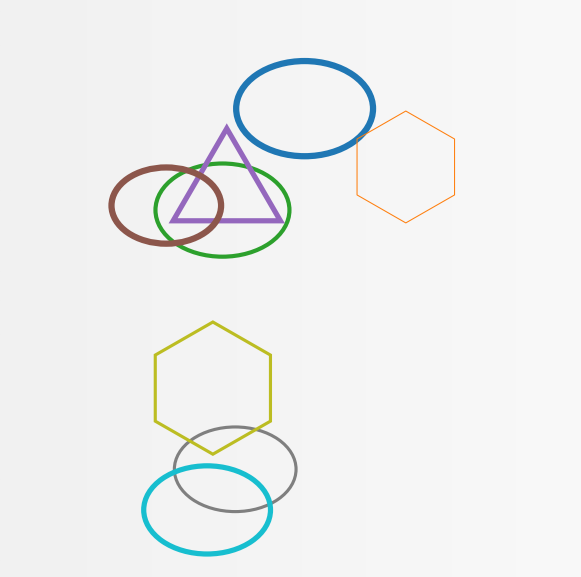[{"shape": "oval", "thickness": 3, "radius": 0.59, "center": [0.524, 0.811]}, {"shape": "hexagon", "thickness": 0.5, "radius": 0.48, "center": [0.698, 0.71]}, {"shape": "oval", "thickness": 2, "radius": 0.58, "center": [0.383, 0.635]}, {"shape": "triangle", "thickness": 2.5, "radius": 0.53, "center": [0.39, 0.67]}, {"shape": "oval", "thickness": 3, "radius": 0.47, "center": [0.286, 0.643]}, {"shape": "oval", "thickness": 1.5, "radius": 0.52, "center": [0.405, 0.187]}, {"shape": "hexagon", "thickness": 1.5, "radius": 0.57, "center": [0.366, 0.327]}, {"shape": "oval", "thickness": 2.5, "radius": 0.55, "center": [0.356, 0.116]}]